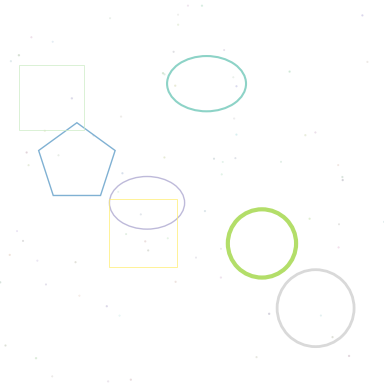[{"shape": "oval", "thickness": 1.5, "radius": 0.51, "center": [0.536, 0.783]}, {"shape": "oval", "thickness": 1, "radius": 0.49, "center": [0.382, 0.473]}, {"shape": "pentagon", "thickness": 1, "radius": 0.52, "center": [0.2, 0.577]}, {"shape": "circle", "thickness": 3, "radius": 0.44, "center": [0.68, 0.368]}, {"shape": "circle", "thickness": 2, "radius": 0.5, "center": [0.82, 0.2]}, {"shape": "square", "thickness": 0.5, "radius": 0.42, "center": [0.134, 0.747]}, {"shape": "square", "thickness": 0.5, "radius": 0.44, "center": [0.372, 0.395]}]